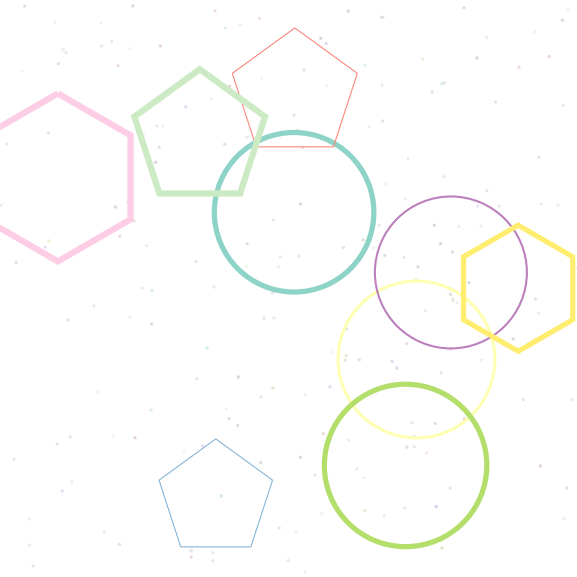[{"shape": "circle", "thickness": 2.5, "radius": 0.69, "center": [0.509, 0.632]}, {"shape": "circle", "thickness": 1.5, "radius": 0.68, "center": [0.721, 0.377]}, {"shape": "pentagon", "thickness": 0.5, "radius": 0.57, "center": [0.51, 0.837]}, {"shape": "pentagon", "thickness": 0.5, "radius": 0.52, "center": [0.374, 0.136]}, {"shape": "circle", "thickness": 2.5, "radius": 0.7, "center": [0.702, 0.193]}, {"shape": "hexagon", "thickness": 3, "radius": 0.73, "center": [0.1, 0.692]}, {"shape": "circle", "thickness": 1, "radius": 0.66, "center": [0.781, 0.527]}, {"shape": "pentagon", "thickness": 3, "radius": 0.59, "center": [0.346, 0.76]}, {"shape": "hexagon", "thickness": 2.5, "radius": 0.55, "center": [0.897, 0.5]}]